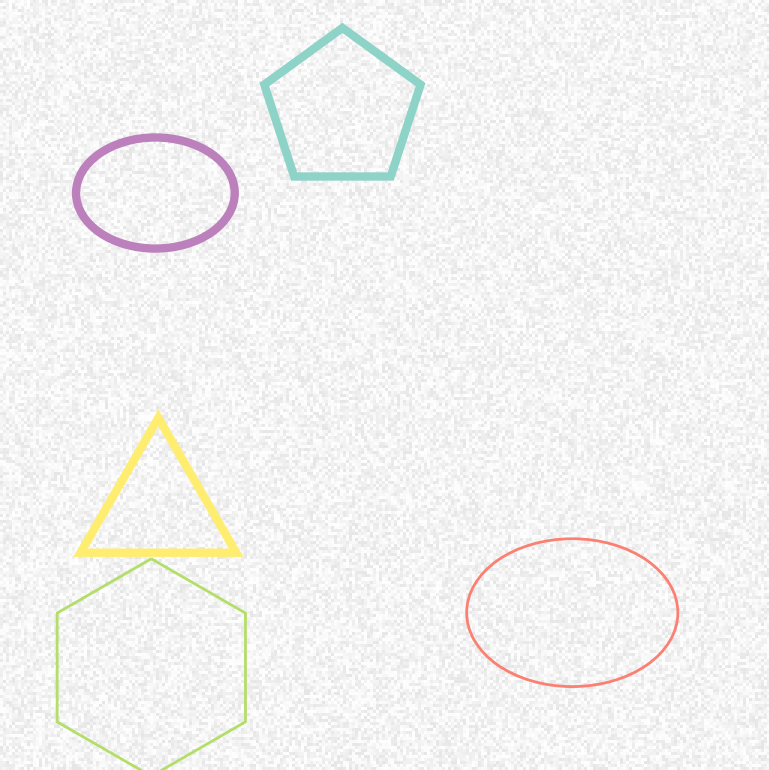[{"shape": "pentagon", "thickness": 3, "radius": 0.53, "center": [0.445, 0.857]}, {"shape": "oval", "thickness": 1, "radius": 0.69, "center": [0.743, 0.204]}, {"shape": "hexagon", "thickness": 1, "radius": 0.71, "center": [0.197, 0.133]}, {"shape": "oval", "thickness": 3, "radius": 0.52, "center": [0.202, 0.749]}, {"shape": "triangle", "thickness": 3, "radius": 0.58, "center": [0.206, 0.341]}]